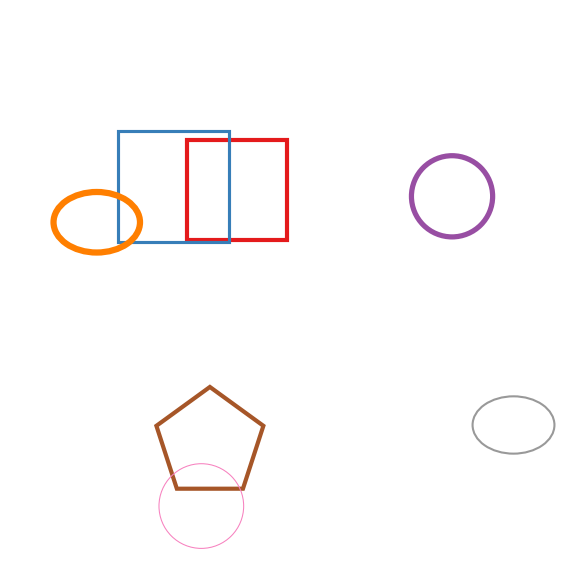[{"shape": "square", "thickness": 2, "radius": 0.43, "center": [0.411, 0.67]}, {"shape": "square", "thickness": 1.5, "radius": 0.48, "center": [0.3, 0.676]}, {"shape": "circle", "thickness": 2.5, "radius": 0.35, "center": [0.783, 0.659]}, {"shape": "oval", "thickness": 3, "radius": 0.37, "center": [0.168, 0.614]}, {"shape": "pentagon", "thickness": 2, "radius": 0.49, "center": [0.363, 0.232]}, {"shape": "circle", "thickness": 0.5, "radius": 0.37, "center": [0.349, 0.123]}, {"shape": "oval", "thickness": 1, "radius": 0.35, "center": [0.889, 0.263]}]